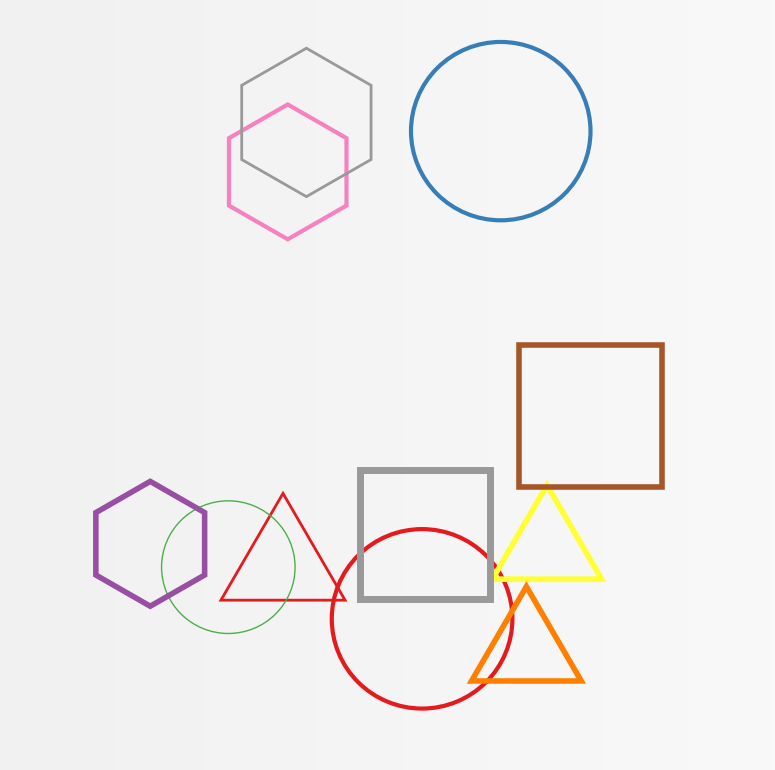[{"shape": "triangle", "thickness": 1, "radius": 0.46, "center": [0.365, 0.267]}, {"shape": "circle", "thickness": 1.5, "radius": 0.58, "center": [0.545, 0.196]}, {"shape": "circle", "thickness": 1.5, "radius": 0.58, "center": [0.646, 0.83]}, {"shape": "circle", "thickness": 0.5, "radius": 0.43, "center": [0.295, 0.263]}, {"shape": "hexagon", "thickness": 2, "radius": 0.41, "center": [0.194, 0.294]}, {"shape": "triangle", "thickness": 2, "radius": 0.41, "center": [0.679, 0.156]}, {"shape": "triangle", "thickness": 2, "radius": 0.41, "center": [0.706, 0.289]}, {"shape": "square", "thickness": 2, "radius": 0.46, "center": [0.762, 0.46]}, {"shape": "hexagon", "thickness": 1.5, "radius": 0.44, "center": [0.371, 0.777]}, {"shape": "square", "thickness": 2.5, "radius": 0.42, "center": [0.548, 0.306]}, {"shape": "hexagon", "thickness": 1, "radius": 0.48, "center": [0.395, 0.841]}]